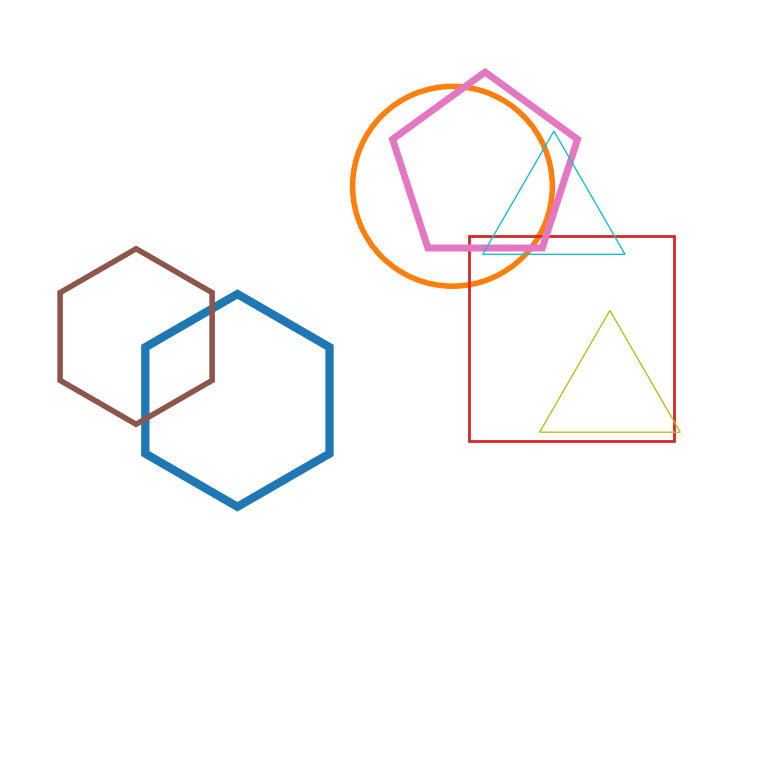[{"shape": "hexagon", "thickness": 3, "radius": 0.69, "center": [0.308, 0.48]}, {"shape": "circle", "thickness": 2, "radius": 0.65, "center": [0.588, 0.758]}, {"shape": "square", "thickness": 1, "radius": 0.67, "center": [0.742, 0.56]}, {"shape": "hexagon", "thickness": 2, "radius": 0.57, "center": [0.177, 0.563]}, {"shape": "pentagon", "thickness": 2.5, "radius": 0.63, "center": [0.63, 0.78]}, {"shape": "triangle", "thickness": 0.5, "radius": 0.53, "center": [0.792, 0.491]}, {"shape": "triangle", "thickness": 0.5, "radius": 0.53, "center": [0.719, 0.723]}]